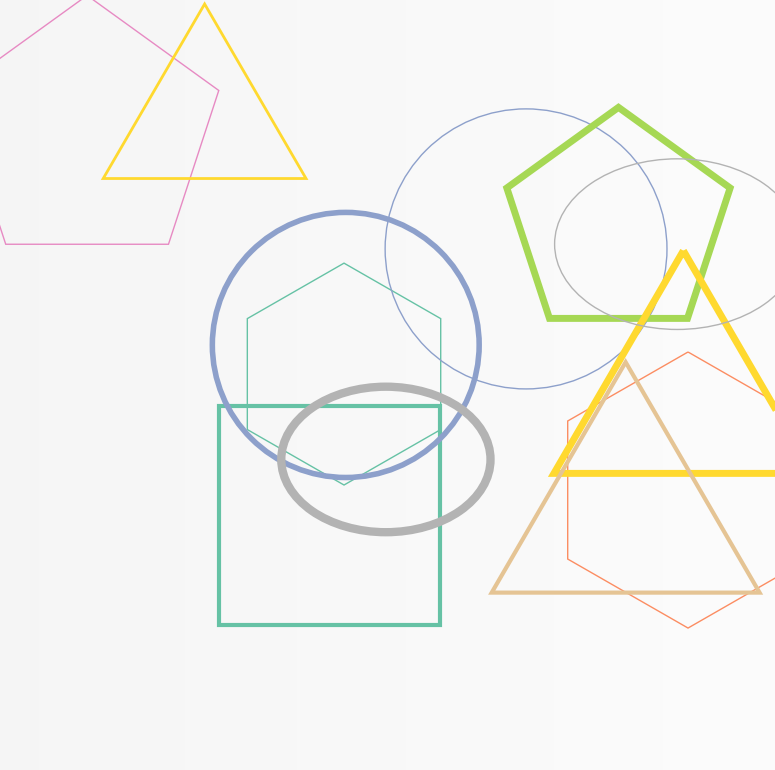[{"shape": "hexagon", "thickness": 0.5, "radius": 0.72, "center": [0.444, 0.514]}, {"shape": "square", "thickness": 1.5, "radius": 0.71, "center": [0.425, 0.331]}, {"shape": "hexagon", "thickness": 0.5, "radius": 0.9, "center": [0.888, 0.364]}, {"shape": "circle", "thickness": 2, "radius": 0.86, "center": [0.446, 0.552]}, {"shape": "circle", "thickness": 0.5, "radius": 0.91, "center": [0.679, 0.677]}, {"shape": "pentagon", "thickness": 0.5, "radius": 0.89, "center": [0.112, 0.827]}, {"shape": "pentagon", "thickness": 2.5, "radius": 0.76, "center": [0.798, 0.709]}, {"shape": "triangle", "thickness": 2.5, "radius": 0.96, "center": [0.882, 0.482]}, {"shape": "triangle", "thickness": 1, "radius": 0.76, "center": [0.264, 0.844]}, {"shape": "triangle", "thickness": 1.5, "radius": 1.0, "center": [0.807, 0.33]}, {"shape": "oval", "thickness": 3, "radius": 0.67, "center": [0.498, 0.403]}, {"shape": "oval", "thickness": 0.5, "radius": 0.79, "center": [0.874, 0.683]}]